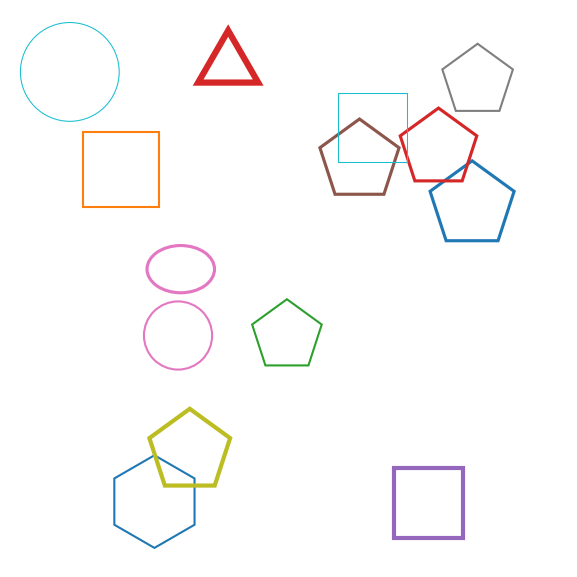[{"shape": "hexagon", "thickness": 1, "radius": 0.4, "center": [0.267, 0.131]}, {"shape": "pentagon", "thickness": 1.5, "radius": 0.38, "center": [0.817, 0.644]}, {"shape": "square", "thickness": 1, "radius": 0.33, "center": [0.209, 0.706]}, {"shape": "pentagon", "thickness": 1, "radius": 0.32, "center": [0.497, 0.418]}, {"shape": "pentagon", "thickness": 1.5, "radius": 0.35, "center": [0.759, 0.742]}, {"shape": "triangle", "thickness": 3, "radius": 0.3, "center": [0.395, 0.886]}, {"shape": "square", "thickness": 2, "radius": 0.3, "center": [0.742, 0.128]}, {"shape": "pentagon", "thickness": 1.5, "radius": 0.36, "center": [0.622, 0.721]}, {"shape": "oval", "thickness": 1.5, "radius": 0.29, "center": [0.313, 0.533]}, {"shape": "circle", "thickness": 1, "radius": 0.3, "center": [0.308, 0.418]}, {"shape": "pentagon", "thickness": 1, "radius": 0.32, "center": [0.827, 0.859]}, {"shape": "pentagon", "thickness": 2, "radius": 0.37, "center": [0.329, 0.218]}, {"shape": "square", "thickness": 0.5, "radius": 0.3, "center": [0.645, 0.778]}, {"shape": "circle", "thickness": 0.5, "radius": 0.43, "center": [0.121, 0.875]}]